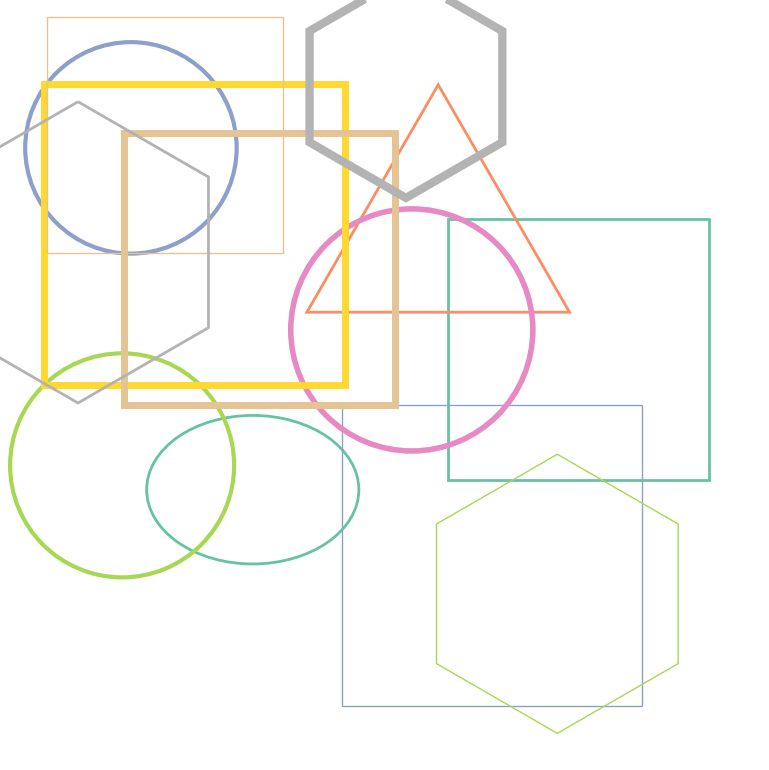[{"shape": "square", "thickness": 1, "radius": 0.85, "center": [0.751, 0.546]}, {"shape": "oval", "thickness": 1, "radius": 0.69, "center": [0.328, 0.364]}, {"shape": "triangle", "thickness": 1, "radius": 0.98, "center": [0.569, 0.693]}, {"shape": "circle", "thickness": 1.5, "radius": 0.69, "center": [0.17, 0.808]}, {"shape": "square", "thickness": 0.5, "radius": 0.98, "center": [0.639, 0.279]}, {"shape": "circle", "thickness": 2, "radius": 0.79, "center": [0.535, 0.572]}, {"shape": "hexagon", "thickness": 0.5, "radius": 0.91, "center": [0.724, 0.229]}, {"shape": "circle", "thickness": 1.5, "radius": 0.73, "center": [0.159, 0.396]}, {"shape": "square", "thickness": 2.5, "radius": 0.98, "center": [0.253, 0.696]}, {"shape": "square", "thickness": 0.5, "radius": 0.77, "center": [0.214, 0.825]}, {"shape": "square", "thickness": 2.5, "radius": 0.88, "center": [0.337, 0.651]}, {"shape": "hexagon", "thickness": 1, "radius": 0.98, "center": [0.101, 0.672]}, {"shape": "hexagon", "thickness": 3, "radius": 0.72, "center": [0.527, 0.887]}]